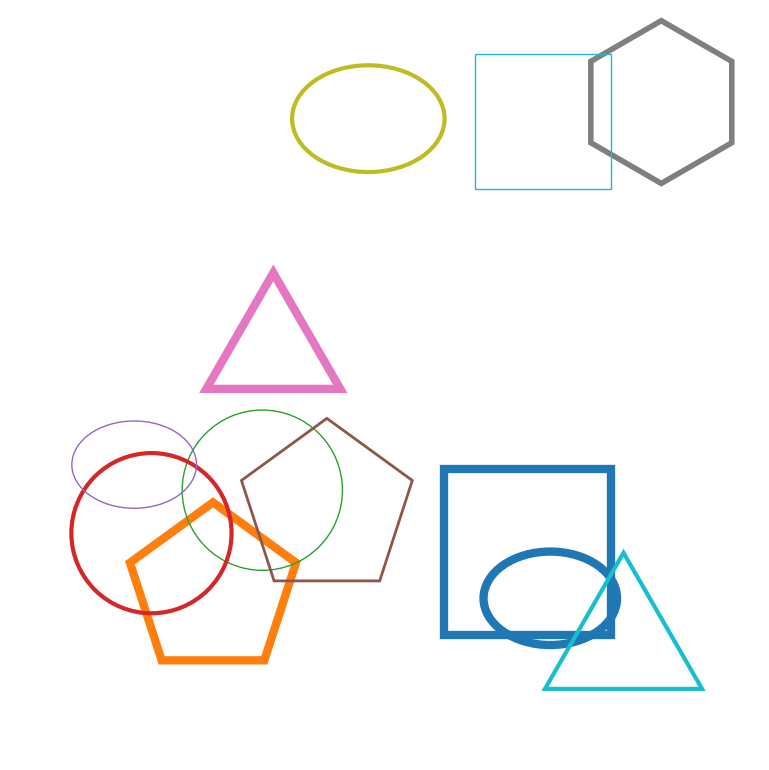[{"shape": "oval", "thickness": 3, "radius": 0.43, "center": [0.715, 0.223]}, {"shape": "square", "thickness": 3, "radius": 0.54, "center": [0.685, 0.283]}, {"shape": "pentagon", "thickness": 3, "radius": 0.57, "center": [0.277, 0.234]}, {"shape": "circle", "thickness": 0.5, "radius": 0.52, "center": [0.341, 0.363]}, {"shape": "circle", "thickness": 1.5, "radius": 0.52, "center": [0.197, 0.308]}, {"shape": "oval", "thickness": 0.5, "radius": 0.4, "center": [0.174, 0.397]}, {"shape": "pentagon", "thickness": 1, "radius": 0.58, "center": [0.425, 0.34]}, {"shape": "triangle", "thickness": 3, "radius": 0.5, "center": [0.355, 0.545]}, {"shape": "hexagon", "thickness": 2, "radius": 0.53, "center": [0.859, 0.867]}, {"shape": "oval", "thickness": 1.5, "radius": 0.5, "center": [0.478, 0.846]}, {"shape": "triangle", "thickness": 1.5, "radius": 0.59, "center": [0.81, 0.164]}, {"shape": "square", "thickness": 0.5, "radius": 0.44, "center": [0.705, 0.842]}]